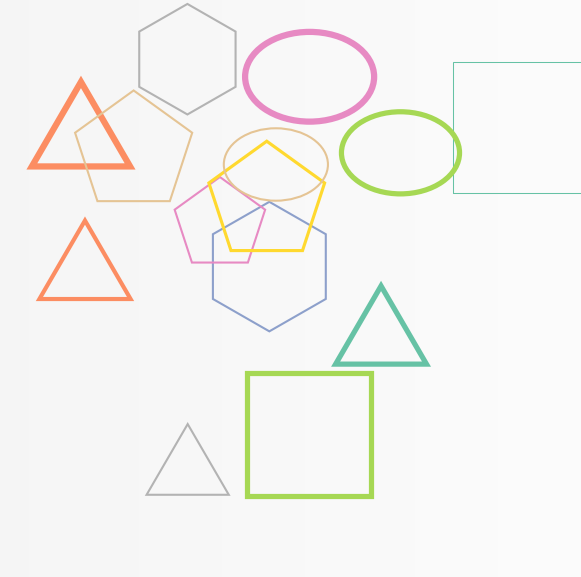[{"shape": "triangle", "thickness": 2.5, "radius": 0.45, "center": [0.656, 0.414]}, {"shape": "square", "thickness": 0.5, "radius": 0.57, "center": [0.893, 0.778]}, {"shape": "triangle", "thickness": 3, "radius": 0.49, "center": [0.139, 0.76]}, {"shape": "triangle", "thickness": 2, "radius": 0.45, "center": [0.146, 0.527]}, {"shape": "hexagon", "thickness": 1, "radius": 0.56, "center": [0.463, 0.538]}, {"shape": "oval", "thickness": 3, "radius": 0.55, "center": [0.533, 0.866]}, {"shape": "pentagon", "thickness": 1, "radius": 0.41, "center": [0.378, 0.611]}, {"shape": "oval", "thickness": 2.5, "radius": 0.51, "center": [0.689, 0.735]}, {"shape": "square", "thickness": 2.5, "radius": 0.53, "center": [0.532, 0.247]}, {"shape": "pentagon", "thickness": 1.5, "radius": 0.52, "center": [0.459, 0.65]}, {"shape": "pentagon", "thickness": 1, "radius": 0.53, "center": [0.23, 0.737]}, {"shape": "oval", "thickness": 1, "radius": 0.45, "center": [0.475, 0.714]}, {"shape": "triangle", "thickness": 1, "radius": 0.41, "center": [0.323, 0.183]}, {"shape": "hexagon", "thickness": 1, "radius": 0.48, "center": [0.322, 0.897]}]